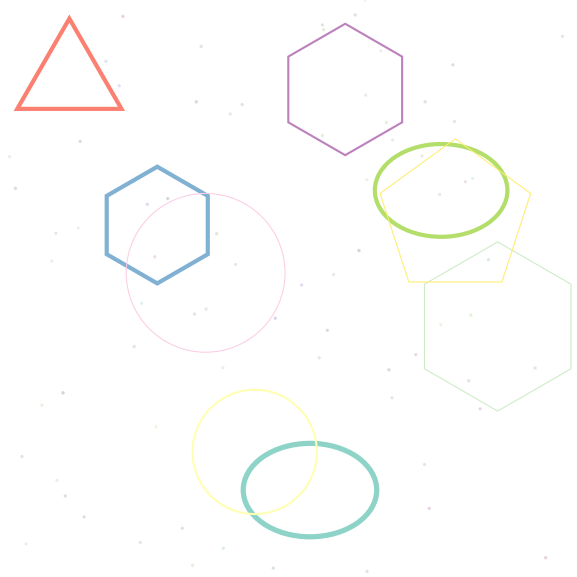[{"shape": "oval", "thickness": 2.5, "radius": 0.58, "center": [0.537, 0.151]}, {"shape": "circle", "thickness": 1, "radius": 0.54, "center": [0.441, 0.217]}, {"shape": "triangle", "thickness": 2, "radius": 0.52, "center": [0.12, 0.863]}, {"shape": "hexagon", "thickness": 2, "radius": 0.51, "center": [0.272, 0.609]}, {"shape": "oval", "thickness": 2, "radius": 0.57, "center": [0.764, 0.669]}, {"shape": "circle", "thickness": 0.5, "radius": 0.69, "center": [0.356, 0.527]}, {"shape": "hexagon", "thickness": 1, "radius": 0.57, "center": [0.598, 0.844]}, {"shape": "hexagon", "thickness": 0.5, "radius": 0.73, "center": [0.862, 0.434]}, {"shape": "pentagon", "thickness": 0.5, "radius": 0.69, "center": [0.788, 0.622]}]